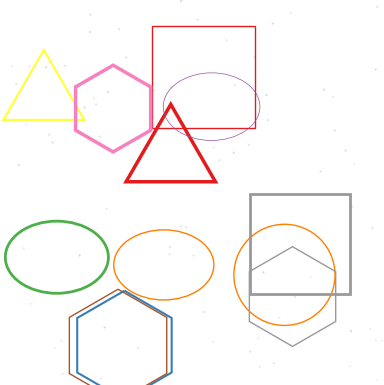[{"shape": "triangle", "thickness": 2.5, "radius": 0.67, "center": [0.444, 0.595]}, {"shape": "square", "thickness": 1, "radius": 0.67, "center": [0.529, 0.8]}, {"shape": "hexagon", "thickness": 1.5, "radius": 0.71, "center": [0.323, 0.103]}, {"shape": "oval", "thickness": 2, "radius": 0.67, "center": [0.148, 0.332]}, {"shape": "oval", "thickness": 0.5, "radius": 0.63, "center": [0.55, 0.723]}, {"shape": "oval", "thickness": 1, "radius": 0.65, "center": [0.425, 0.312]}, {"shape": "circle", "thickness": 1, "radius": 0.66, "center": [0.739, 0.286]}, {"shape": "triangle", "thickness": 1.5, "radius": 0.61, "center": [0.114, 0.749]}, {"shape": "hexagon", "thickness": 1, "radius": 0.73, "center": [0.307, 0.103]}, {"shape": "hexagon", "thickness": 2.5, "radius": 0.56, "center": [0.294, 0.718]}, {"shape": "square", "thickness": 2, "radius": 0.65, "center": [0.779, 0.367]}, {"shape": "hexagon", "thickness": 1, "radius": 0.65, "center": [0.76, 0.23]}]